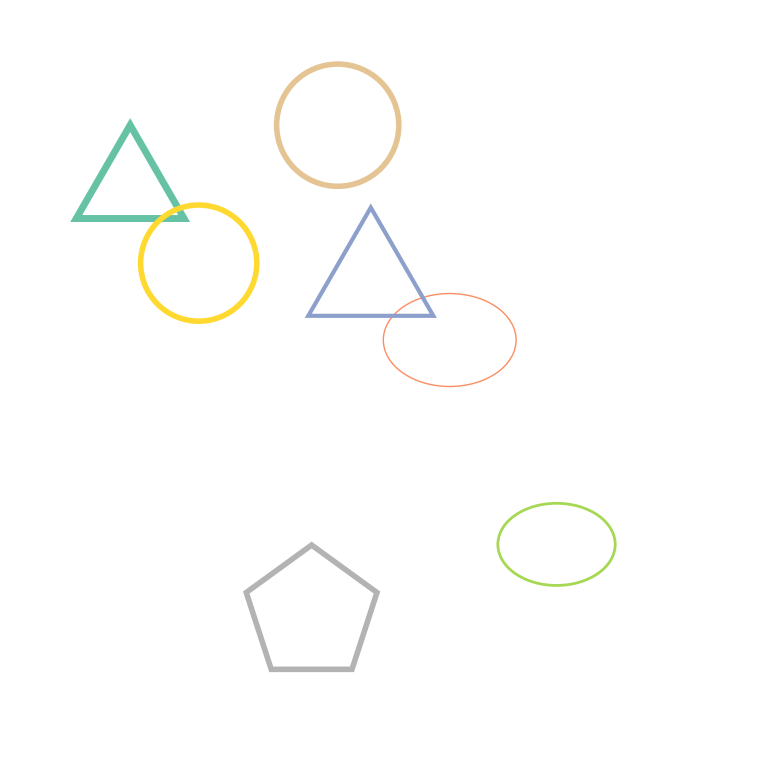[{"shape": "triangle", "thickness": 2.5, "radius": 0.4, "center": [0.169, 0.757]}, {"shape": "oval", "thickness": 0.5, "radius": 0.43, "center": [0.584, 0.558]}, {"shape": "triangle", "thickness": 1.5, "radius": 0.47, "center": [0.482, 0.637]}, {"shape": "oval", "thickness": 1, "radius": 0.38, "center": [0.723, 0.293]}, {"shape": "circle", "thickness": 2, "radius": 0.38, "center": [0.258, 0.658]}, {"shape": "circle", "thickness": 2, "radius": 0.4, "center": [0.439, 0.837]}, {"shape": "pentagon", "thickness": 2, "radius": 0.45, "center": [0.405, 0.203]}]